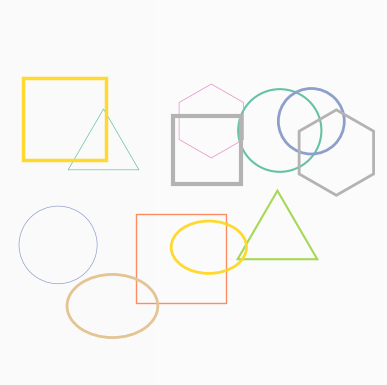[{"shape": "triangle", "thickness": 0.5, "radius": 0.53, "center": [0.267, 0.612]}, {"shape": "circle", "thickness": 1.5, "radius": 0.54, "center": [0.722, 0.661]}, {"shape": "square", "thickness": 1, "radius": 0.58, "center": [0.466, 0.328]}, {"shape": "circle", "thickness": 0.5, "radius": 0.5, "center": [0.15, 0.364]}, {"shape": "circle", "thickness": 2, "radius": 0.43, "center": [0.803, 0.685]}, {"shape": "hexagon", "thickness": 0.5, "radius": 0.48, "center": [0.545, 0.686]}, {"shape": "triangle", "thickness": 1.5, "radius": 0.59, "center": [0.716, 0.386]}, {"shape": "oval", "thickness": 2, "radius": 0.49, "center": [0.539, 0.358]}, {"shape": "square", "thickness": 2.5, "radius": 0.53, "center": [0.166, 0.69]}, {"shape": "oval", "thickness": 2, "radius": 0.59, "center": [0.29, 0.205]}, {"shape": "hexagon", "thickness": 2, "radius": 0.55, "center": [0.868, 0.604]}, {"shape": "square", "thickness": 3, "radius": 0.44, "center": [0.534, 0.61]}]